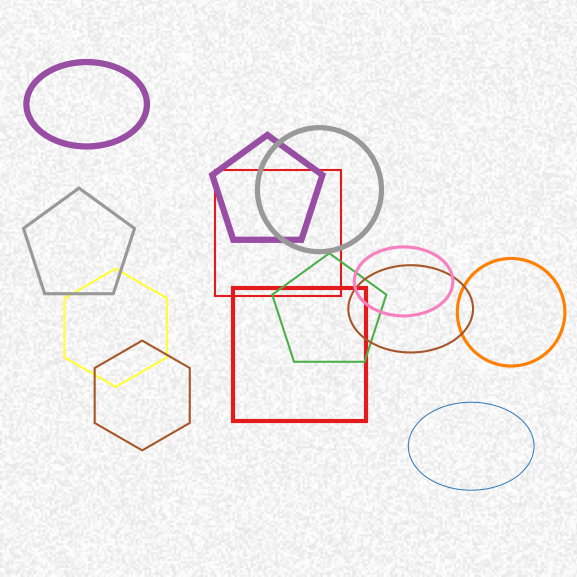[{"shape": "square", "thickness": 2, "radius": 0.58, "center": [0.519, 0.386]}, {"shape": "square", "thickness": 1, "radius": 0.55, "center": [0.482, 0.595]}, {"shape": "oval", "thickness": 0.5, "radius": 0.54, "center": [0.816, 0.226]}, {"shape": "pentagon", "thickness": 1, "radius": 0.52, "center": [0.57, 0.457]}, {"shape": "oval", "thickness": 3, "radius": 0.52, "center": [0.15, 0.819]}, {"shape": "pentagon", "thickness": 3, "radius": 0.5, "center": [0.463, 0.665]}, {"shape": "circle", "thickness": 1.5, "radius": 0.47, "center": [0.885, 0.458]}, {"shape": "hexagon", "thickness": 1, "radius": 0.51, "center": [0.2, 0.432]}, {"shape": "oval", "thickness": 1, "radius": 0.54, "center": [0.711, 0.464]}, {"shape": "hexagon", "thickness": 1, "radius": 0.48, "center": [0.246, 0.314]}, {"shape": "oval", "thickness": 1.5, "radius": 0.43, "center": [0.699, 0.512]}, {"shape": "circle", "thickness": 2.5, "radius": 0.54, "center": [0.553, 0.671]}, {"shape": "pentagon", "thickness": 1.5, "radius": 0.51, "center": [0.137, 0.572]}]